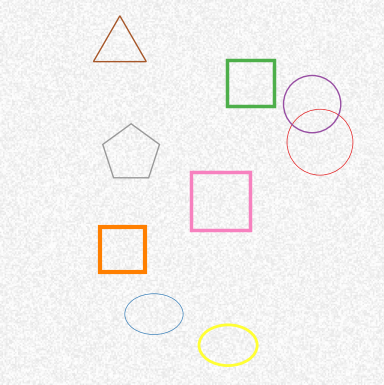[{"shape": "circle", "thickness": 0.5, "radius": 0.43, "center": [0.831, 0.631]}, {"shape": "oval", "thickness": 0.5, "radius": 0.38, "center": [0.4, 0.184]}, {"shape": "square", "thickness": 2.5, "radius": 0.3, "center": [0.651, 0.784]}, {"shape": "circle", "thickness": 1, "radius": 0.37, "center": [0.811, 0.73]}, {"shape": "square", "thickness": 3, "radius": 0.29, "center": [0.319, 0.352]}, {"shape": "oval", "thickness": 2, "radius": 0.38, "center": [0.592, 0.103]}, {"shape": "triangle", "thickness": 1, "radius": 0.4, "center": [0.311, 0.88]}, {"shape": "square", "thickness": 2.5, "radius": 0.38, "center": [0.572, 0.479]}, {"shape": "pentagon", "thickness": 1, "radius": 0.39, "center": [0.341, 0.601]}]